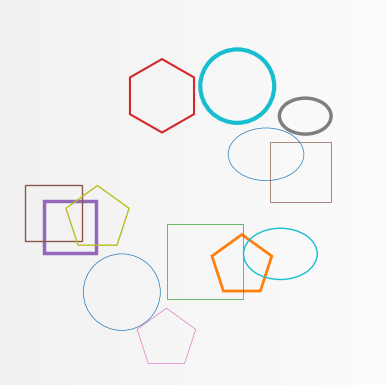[{"shape": "oval", "thickness": 0.5, "radius": 0.49, "center": [0.687, 0.599]}, {"shape": "circle", "thickness": 0.5, "radius": 0.5, "center": [0.314, 0.241]}, {"shape": "pentagon", "thickness": 2, "radius": 0.41, "center": [0.624, 0.31]}, {"shape": "square", "thickness": 0.5, "radius": 0.49, "center": [0.53, 0.321]}, {"shape": "hexagon", "thickness": 1.5, "radius": 0.48, "center": [0.418, 0.751]}, {"shape": "square", "thickness": 2.5, "radius": 0.34, "center": [0.18, 0.409]}, {"shape": "square", "thickness": 0.5, "radius": 0.39, "center": [0.775, 0.553]}, {"shape": "square", "thickness": 1, "radius": 0.36, "center": [0.138, 0.446]}, {"shape": "pentagon", "thickness": 0.5, "radius": 0.4, "center": [0.429, 0.12]}, {"shape": "oval", "thickness": 2.5, "radius": 0.33, "center": [0.788, 0.698]}, {"shape": "pentagon", "thickness": 1, "radius": 0.43, "center": [0.252, 0.432]}, {"shape": "circle", "thickness": 3, "radius": 0.48, "center": [0.612, 0.776]}, {"shape": "oval", "thickness": 1, "radius": 0.48, "center": [0.724, 0.341]}]